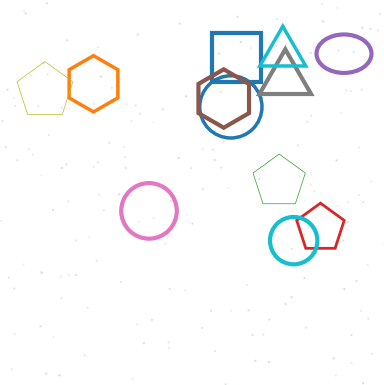[{"shape": "square", "thickness": 3, "radius": 0.31, "center": [0.615, 0.85]}, {"shape": "circle", "thickness": 2.5, "radius": 0.4, "center": [0.6, 0.722]}, {"shape": "hexagon", "thickness": 2.5, "radius": 0.37, "center": [0.243, 0.782]}, {"shape": "pentagon", "thickness": 0.5, "radius": 0.36, "center": [0.725, 0.528]}, {"shape": "pentagon", "thickness": 2, "radius": 0.32, "center": [0.832, 0.407]}, {"shape": "oval", "thickness": 3, "radius": 0.36, "center": [0.894, 0.861]}, {"shape": "hexagon", "thickness": 3, "radius": 0.38, "center": [0.581, 0.744]}, {"shape": "circle", "thickness": 3, "radius": 0.36, "center": [0.387, 0.452]}, {"shape": "triangle", "thickness": 3, "radius": 0.39, "center": [0.741, 0.794]}, {"shape": "pentagon", "thickness": 0.5, "radius": 0.38, "center": [0.117, 0.764]}, {"shape": "triangle", "thickness": 2.5, "radius": 0.34, "center": [0.735, 0.863]}, {"shape": "circle", "thickness": 3, "radius": 0.31, "center": [0.763, 0.375]}]